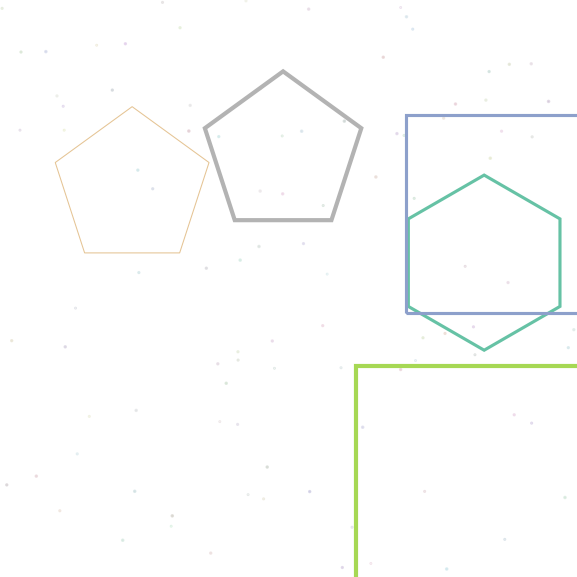[{"shape": "hexagon", "thickness": 1.5, "radius": 0.76, "center": [0.838, 0.544]}, {"shape": "square", "thickness": 1.5, "radius": 0.86, "center": [0.875, 0.628]}, {"shape": "square", "thickness": 2, "radius": 0.98, "center": [0.812, 0.17]}, {"shape": "pentagon", "thickness": 0.5, "radius": 0.7, "center": [0.229, 0.674]}, {"shape": "pentagon", "thickness": 2, "radius": 0.71, "center": [0.49, 0.733]}]